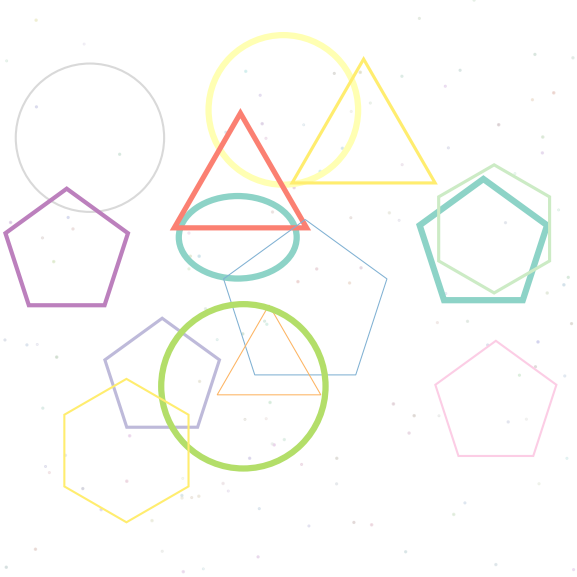[{"shape": "oval", "thickness": 3, "radius": 0.51, "center": [0.412, 0.588]}, {"shape": "pentagon", "thickness": 3, "radius": 0.58, "center": [0.837, 0.573]}, {"shape": "circle", "thickness": 3, "radius": 0.65, "center": [0.491, 0.809]}, {"shape": "pentagon", "thickness": 1.5, "radius": 0.52, "center": [0.281, 0.344]}, {"shape": "triangle", "thickness": 2.5, "radius": 0.66, "center": [0.416, 0.671]}, {"shape": "pentagon", "thickness": 0.5, "radius": 0.74, "center": [0.529, 0.47]}, {"shape": "triangle", "thickness": 0.5, "radius": 0.52, "center": [0.466, 0.367]}, {"shape": "circle", "thickness": 3, "radius": 0.71, "center": [0.421, 0.33]}, {"shape": "pentagon", "thickness": 1, "radius": 0.55, "center": [0.859, 0.299]}, {"shape": "circle", "thickness": 1, "radius": 0.64, "center": [0.156, 0.761]}, {"shape": "pentagon", "thickness": 2, "radius": 0.56, "center": [0.115, 0.561]}, {"shape": "hexagon", "thickness": 1.5, "radius": 0.55, "center": [0.856, 0.603]}, {"shape": "hexagon", "thickness": 1, "radius": 0.62, "center": [0.219, 0.219]}, {"shape": "triangle", "thickness": 1.5, "radius": 0.71, "center": [0.63, 0.754]}]